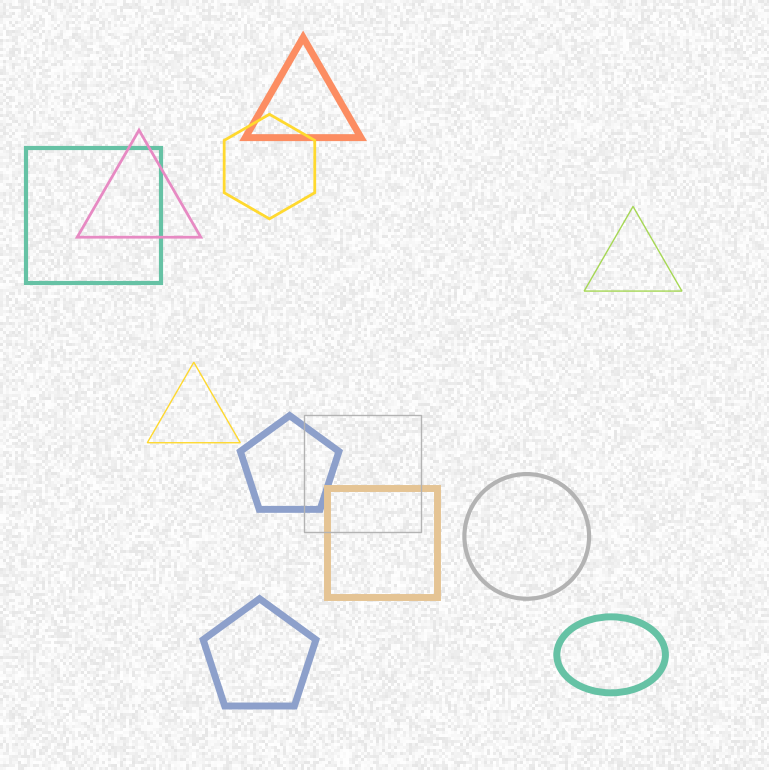[{"shape": "square", "thickness": 1.5, "radius": 0.44, "center": [0.121, 0.72]}, {"shape": "oval", "thickness": 2.5, "radius": 0.35, "center": [0.794, 0.15]}, {"shape": "triangle", "thickness": 2.5, "radius": 0.43, "center": [0.394, 0.865]}, {"shape": "pentagon", "thickness": 2.5, "radius": 0.39, "center": [0.337, 0.145]}, {"shape": "pentagon", "thickness": 2.5, "radius": 0.34, "center": [0.376, 0.393]}, {"shape": "triangle", "thickness": 1, "radius": 0.46, "center": [0.181, 0.738]}, {"shape": "triangle", "thickness": 0.5, "radius": 0.37, "center": [0.822, 0.659]}, {"shape": "triangle", "thickness": 0.5, "radius": 0.35, "center": [0.252, 0.46]}, {"shape": "hexagon", "thickness": 1, "radius": 0.34, "center": [0.35, 0.784]}, {"shape": "square", "thickness": 2.5, "radius": 0.36, "center": [0.496, 0.295]}, {"shape": "square", "thickness": 0.5, "radius": 0.38, "center": [0.471, 0.385]}, {"shape": "circle", "thickness": 1.5, "radius": 0.4, "center": [0.684, 0.303]}]